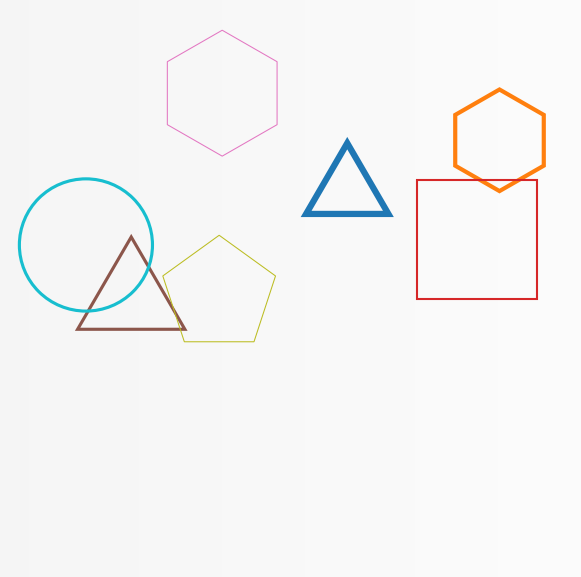[{"shape": "triangle", "thickness": 3, "radius": 0.41, "center": [0.597, 0.67]}, {"shape": "hexagon", "thickness": 2, "radius": 0.44, "center": [0.859, 0.756]}, {"shape": "square", "thickness": 1, "radius": 0.52, "center": [0.821, 0.584]}, {"shape": "triangle", "thickness": 1.5, "radius": 0.53, "center": [0.226, 0.482]}, {"shape": "hexagon", "thickness": 0.5, "radius": 0.55, "center": [0.382, 0.838]}, {"shape": "pentagon", "thickness": 0.5, "radius": 0.51, "center": [0.377, 0.49]}, {"shape": "circle", "thickness": 1.5, "radius": 0.57, "center": [0.148, 0.575]}]